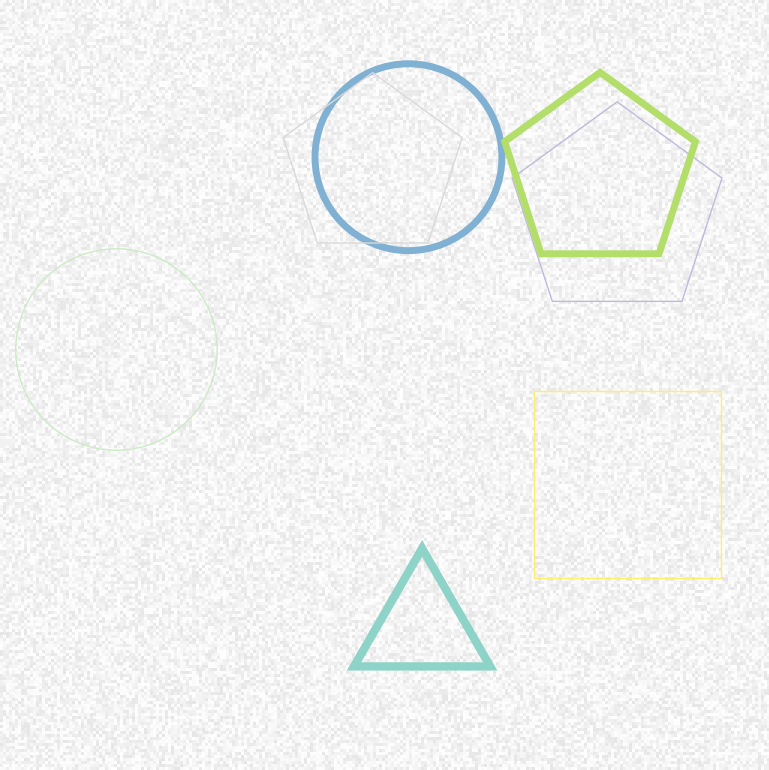[{"shape": "triangle", "thickness": 3, "radius": 0.51, "center": [0.548, 0.186]}, {"shape": "pentagon", "thickness": 0.5, "radius": 0.72, "center": [0.801, 0.724]}, {"shape": "circle", "thickness": 2.5, "radius": 0.61, "center": [0.53, 0.796]}, {"shape": "pentagon", "thickness": 2.5, "radius": 0.65, "center": [0.779, 0.776]}, {"shape": "pentagon", "thickness": 0.5, "radius": 0.61, "center": [0.484, 0.783]}, {"shape": "circle", "thickness": 0.5, "radius": 0.65, "center": [0.151, 0.546]}, {"shape": "square", "thickness": 0.5, "radius": 0.61, "center": [0.814, 0.371]}]